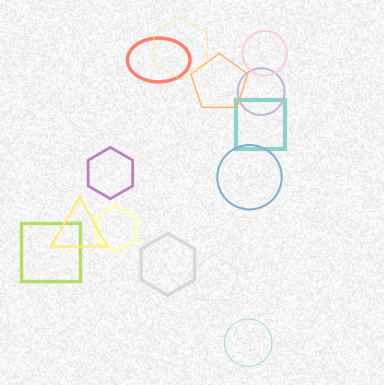[{"shape": "circle", "thickness": 0.5, "radius": 0.31, "center": [0.645, 0.11]}, {"shape": "square", "thickness": 3, "radius": 0.32, "center": [0.676, 0.677]}, {"shape": "hexagon", "thickness": 2, "radius": 0.3, "center": [0.301, 0.406]}, {"shape": "circle", "thickness": 1.5, "radius": 0.3, "center": [0.678, 0.762]}, {"shape": "oval", "thickness": 2.5, "radius": 0.41, "center": [0.412, 0.844]}, {"shape": "circle", "thickness": 1.5, "radius": 0.42, "center": [0.648, 0.54]}, {"shape": "pentagon", "thickness": 1, "radius": 0.39, "center": [0.57, 0.784]}, {"shape": "square", "thickness": 2.5, "radius": 0.38, "center": [0.131, 0.345]}, {"shape": "circle", "thickness": 1.5, "radius": 0.29, "center": [0.688, 0.862]}, {"shape": "hexagon", "thickness": 2.5, "radius": 0.4, "center": [0.436, 0.313]}, {"shape": "hexagon", "thickness": 2, "radius": 0.33, "center": [0.287, 0.55]}, {"shape": "pentagon", "thickness": 0.5, "radius": 0.33, "center": [0.557, 0.274]}, {"shape": "triangle", "thickness": 1.5, "radius": 0.42, "center": [0.206, 0.402]}, {"shape": "hexagon", "thickness": 0.5, "radius": 0.4, "center": [0.469, 0.874]}]